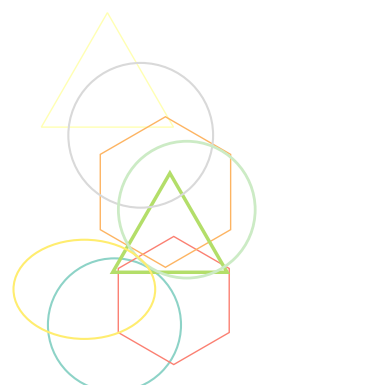[{"shape": "circle", "thickness": 1.5, "radius": 0.86, "center": [0.297, 0.156]}, {"shape": "triangle", "thickness": 1, "radius": 0.99, "center": [0.279, 0.769]}, {"shape": "hexagon", "thickness": 1, "radius": 0.83, "center": [0.451, 0.219]}, {"shape": "hexagon", "thickness": 1, "radius": 0.98, "center": [0.43, 0.501]}, {"shape": "triangle", "thickness": 2.5, "radius": 0.86, "center": [0.441, 0.379]}, {"shape": "circle", "thickness": 1.5, "radius": 0.94, "center": [0.366, 0.649]}, {"shape": "circle", "thickness": 2, "radius": 0.89, "center": [0.485, 0.455]}, {"shape": "oval", "thickness": 1.5, "radius": 0.92, "center": [0.219, 0.249]}]